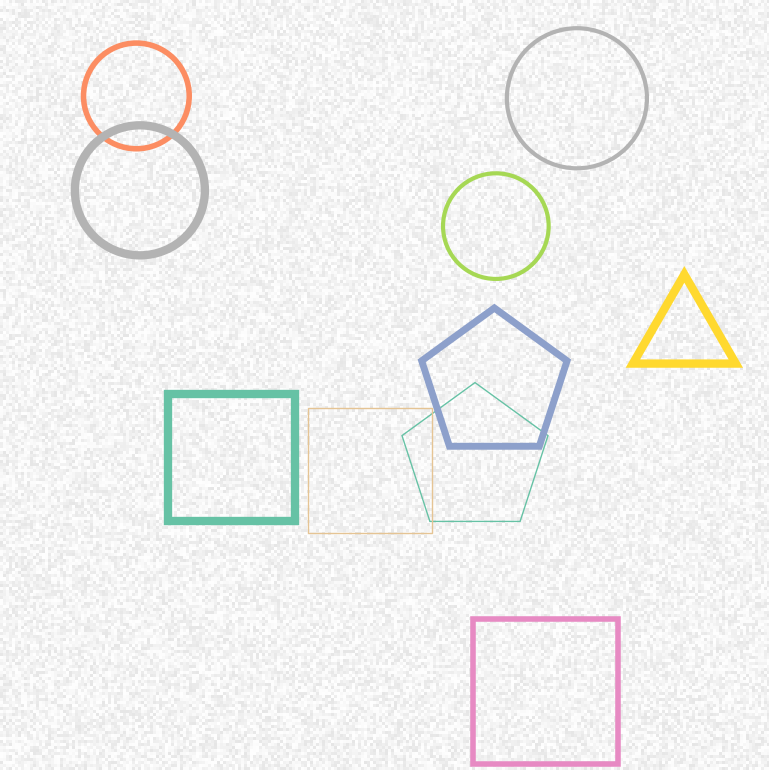[{"shape": "square", "thickness": 3, "radius": 0.41, "center": [0.301, 0.406]}, {"shape": "pentagon", "thickness": 0.5, "radius": 0.5, "center": [0.617, 0.403]}, {"shape": "circle", "thickness": 2, "radius": 0.34, "center": [0.177, 0.875]}, {"shape": "pentagon", "thickness": 2.5, "radius": 0.5, "center": [0.642, 0.501]}, {"shape": "square", "thickness": 2, "radius": 0.47, "center": [0.708, 0.102]}, {"shape": "circle", "thickness": 1.5, "radius": 0.34, "center": [0.644, 0.706]}, {"shape": "triangle", "thickness": 3, "radius": 0.39, "center": [0.889, 0.566]}, {"shape": "square", "thickness": 0.5, "radius": 0.4, "center": [0.48, 0.389]}, {"shape": "circle", "thickness": 3, "radius": 0.42, "center": [0.182, 0.753]}, {"shape": "circle", "thickness": 1.5, "radius": 0.45, "center": [0.749, 0.872]}]